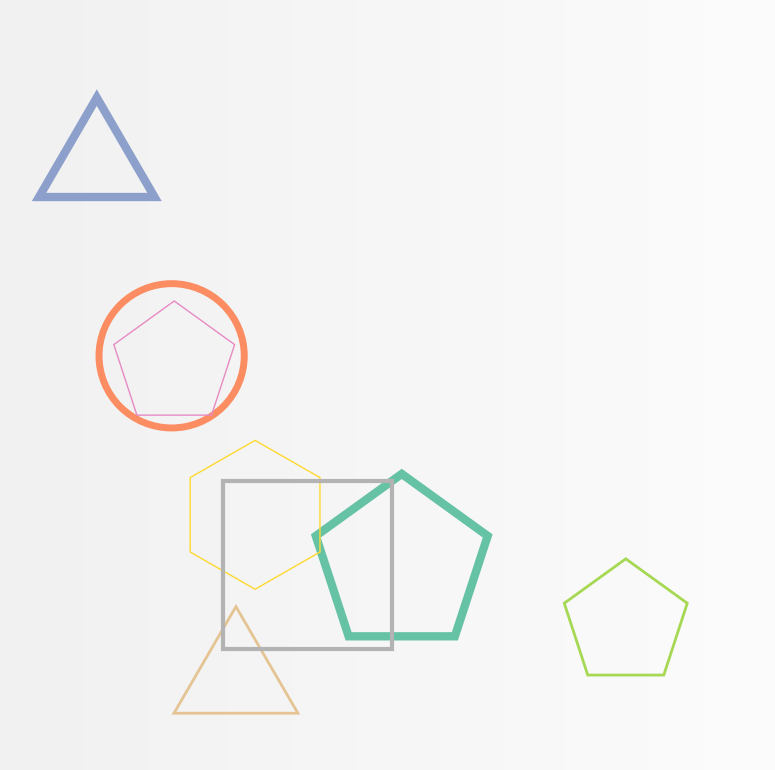[{"shape": "pentagon", "thickness": 3, "radius": 0.58, "center": [0.518, 0.268]}, {"shape": "circle", "thickness": 2.5, "radius": 0.47, "center": [0.221, 0.538]}, {"shape": "triangle", "thickness": 3, "radius": 0.43, "center": [0.125, 0.787]}, {"shape": "pentagon", "thickness": 0.5, "radius": 0.41, "center": [0.225, 0.527]}, {"shape": "pentagon", "thickness": 1, "radius": 0.42, "center": [0.807, 0.191]}, {"shape": "hexagon", "thickness": 0.5, "radius": 0.48, "center": [0.329, 0.331]}, {"shape": "triangle", "thickness": 1, "radius": 0.46, "center": [0.304, 0.12]}, {"shape": "square", "thickness": 1.5, "radius": 0.55, "center": [0.396, 0.266]}]